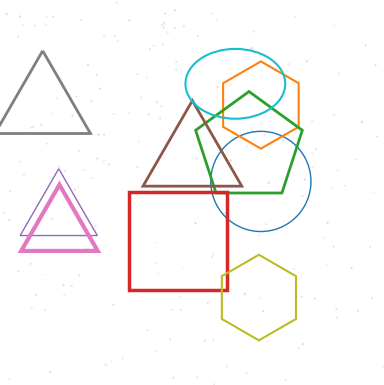[{"shape": "circle", "thickness": 1, "radius": 0.65, "center": [0.678, 0.529]}, {"shape": "hexagon", "thickness": 1.5, "radius": 0.57, "center": [0.678, 0.727]}, {"shape": "pentagon", "thickness": 2, "radius": 0.73, "center": [0.647, 0.617]}, {"shape": "square", "thickness": 2.5, "radius": 0.64, "center": [0.463, 0.374]}, {"shape": "triangle", "thickness": 1, "radius": 0.58, "center": [0.153, 0.446]}, {"shape": "triangle", "thickness": 2, "radius": 0.74, "center": [0.5, 0.591]}, {"shape": "triangle", "thickness": 3, "radius": 0.57, "center": [0.154, 0.406]}, {"shape": "triangle", "thickness": 2, "radius": 0.72, "center": [0.111, 0.725]}, {"shape": "hexagon", "thickness": 1.5, "radius": 0.56, "center": [0.672, 0.227]}, {"shape": "oval", "thickness": 1.5, "radius": 0.65, "center": [0.611, 0.782]}]